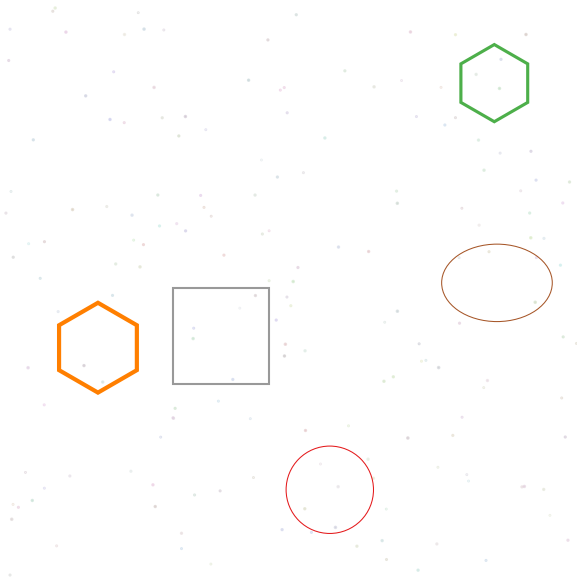[{"shape": "circle", "thickness": 0.5, "radius": 0.38, "center": [0.571, 0.151]}, {"shape": "hexagon", "thickness": 1.5, "radius": 0.33, "center": [0.856, 0.855]}, {"shape": "hexagon", "thickness": 2, "radius": 0.39, "center": [0.17, 0.397]}, {"shape": "oval", "thickness": 0.5, "radius": 0.48, "center": [0.861, 0.509]}, {"shape": "square", "thickness": 1, "radius": 0.41, "center": [0.383, 0.418]}]